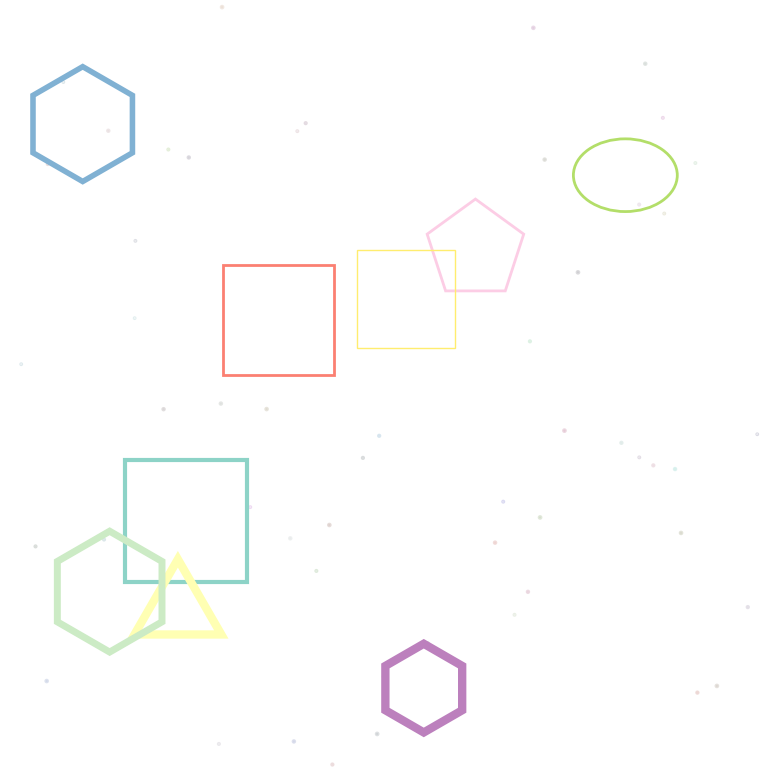[{"shape": "square", "thickness": 1.5, "radius": 0.4, "center": [0.242, 0.323]}, {"shape": "triangle", "thickness": 3, "radius": 0.33, "center": [0.231, 0.209]}, {"shape": "square", "thickness": 1, "radius": 0.36, "center": [0.361, 0.584]}, {"shape": "hexagon", "thickness": 2, "radius": 0.37, "center": [0.107, 0.839]}, {"shape": "oval", "thickness": 1, "radius": 0.34, "center": [0.812, 0.772]}, {"shape": "pentagon", "thickness": 1, "radius": 0.33, "center": [0.617, 0.676]}, {"shape": "hexagon", "thickness": 3, "radius": 0.29, "center": [0.55, 0.106]}, {"shape": "hexagon", "thickness": 2.5, "radius": 0.39, "center": [0.142, 0.232]}, {"shape": "square", "thickness": 0.5, "radius": 0.32, "center": [0.527, 0.612]}]